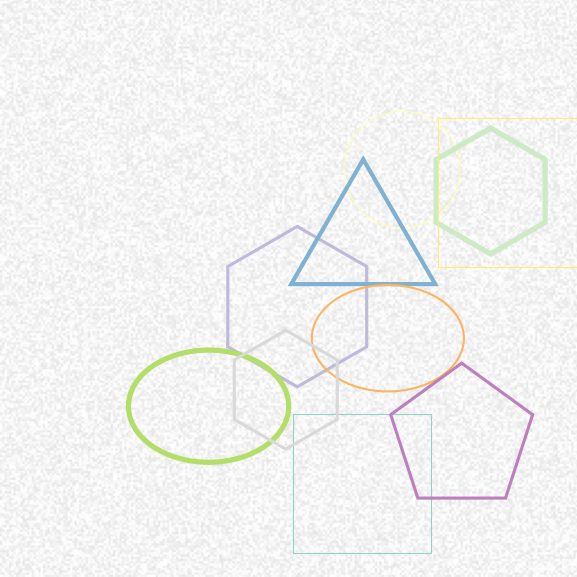[{"shape": "square", "thickness": 0.5, "radius": 0.6, "center": [0.627, 0.162]}, {"shape": "circle", "thickness": 0.5, "radius": 0.5, "center": [0.696, 0.706]}, {"shape": "hexagon", "thickness": 1.5, "radius": 0.69, "center": [0.515, 0.468]}, {"shape": "triangle", "thickness": 2, "radius": 0.72, "center": [0.629, 0.579]}, {"shape": "oval", "thickness": 1, "radius": 0.66, "center": [0.672, 0.413]}, {"shape": "oval", "thickness": 2.5, "radius": 0.69, "center": [0.361, 0.296]}, {"shape": "hexagon", "thickness": 1.5, "radius": 0.51, "center": [0.495, 0.324]}, {"shape": "pentagon", "thickness": 1.5, "radius": 0.65, "center": [0.799, 0.241]}, {"shape": "hexagon", "thickness": 2.5, "radius": 0.55, "center": [0.85, 0.668]}, {"shape": "square", "thickness": 0.5, "radius": 0.64, "center": [0.887, 0.666]}]